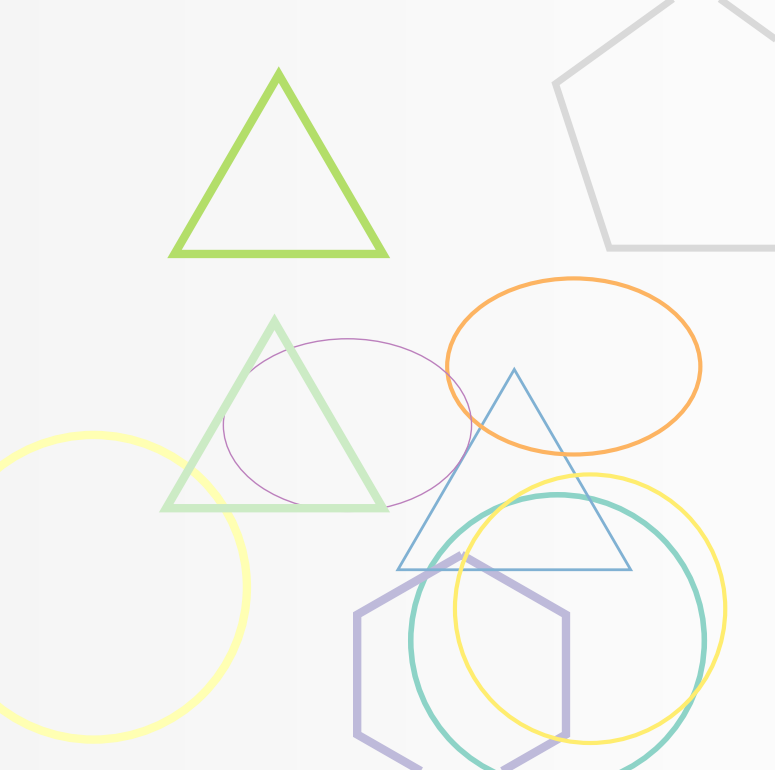[{"shape": "circle", "thickness": 2, "radius": 0.95, "center": [0.719, 0.168]}, {"shape": "circle", "thickness": 3, "radius": 0.99, "center": [0.121, 0.237]}, {"shape": "hexagon", "thickness": 3, "radius": 0.78, "center": [0.596, 0.124]}, {"shape": "triangle", "thickness": 1, "radius": 0.87, "center": [0.664, 0.347]}, {"shape": "oval", "thickness": 1.5, "radius": 0.82, "center": [0.74, 0.524]}, {"shape": "triangle", "thickness": 3, "radius": 0.78, "center": [0.36, 0.748]}, {"shape": "pentagon", "thickness": 2.5, "radius": 0.96, "center": [0.898, 0.832]}, {"shape": "oval", "thickness": 0.5, "radius": 0.8, "center": [0.448, 0.448]}, {"shape": "triangle", "thickness": 3, "radius": 0.81, "center": [0.354, 0.421]}, {"shape": "circle", "thickness": 1.5, "radius": 0.87, "center": [0.761, 0.209]}]